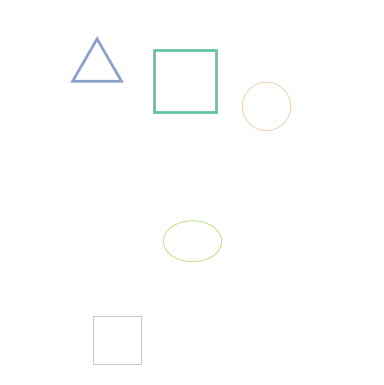[{"shape": "square", "thickness": 2, "radius": 0.4, "center": [0.48, 0.79]}, {"shape": "triangle", "thickness": 2, "radius": 0.37, "center": [0.252, 0.826]}, {"shape": "oval", "thickness": 0.5, "radius": 0.38, "center": [0.5, 0.373]}, {"shape": "circle", "thickness": 0.5, "radius": 0.31, "center": [0.692, 0.724]}, {"shape": "square", "thickness": 0.5, "radius": 0.31, "center": [0.305, 0.117]}]